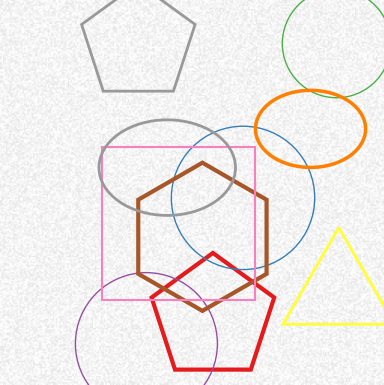[{"shape": "pentagon", "thickness": 3, "radius": 0.84, "center": [0.553, 0.175]}, {"shape": "circle", "thickness": 1, "radius": 0.93, "center": [0.631, 0.486]}, {"shape": "circle", "thickness": 1, "radius": 0.7, "center": [0.874, 0.887]}, {"shape": "circle", "thickness": 1, "radius": 0.92, "center": [0.38, 0.107]}, {"shape": "oval", "thickness": 2.5, "radius": 0.72, "center": [0.807, 0.665]}, {"shape": "triangle", "thickness": 2, "radius": 0.84, "center": [0.88, 0.242]}, {"shape": "hexagon", "thickness": 3, "radius": 0.96, "center": [0.526, 0.385]}, {"shape": "square", "thickness": 1.5, "radius": 0.99, "center": [0.463, 0.419]}, {"shape": "oval", "thickness": 2, "radius": 0.89, "center": [0.434, 0.565]}, {"shape": "pentagon", "thickness": 2, "radius": 0.77, "center": [0.359, 0.889]}]